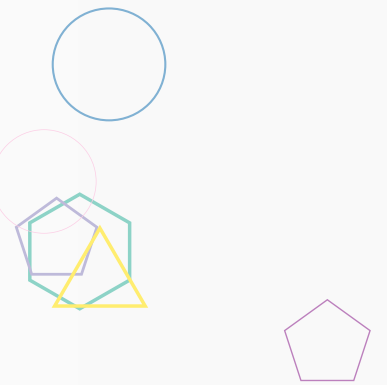[{"shape": "hexagon", "thickness": 2.5, "radius": 0.74, "center": [0.206, 0.347]}, {"shape": "pentagon", "thickness": 2, "radius": 0.55, "center": [0.146, 0.376]}, {"shape": "circle", "thickness": 1.5, "radius": 0.73, "center": [0.281, 0.833]}, {"shape": "circle", "thickness": 0.5, "radius": 0.67, "center": [0.114, 0.529]}, {"shape": "pentagon", "thickness": 1, "radius": 0.58, "center": [0.845, 0.105]}, {"shape": "triangle", "thickness": 2.5, "radius": 0.67, "center": [0.258, 0.273]}]